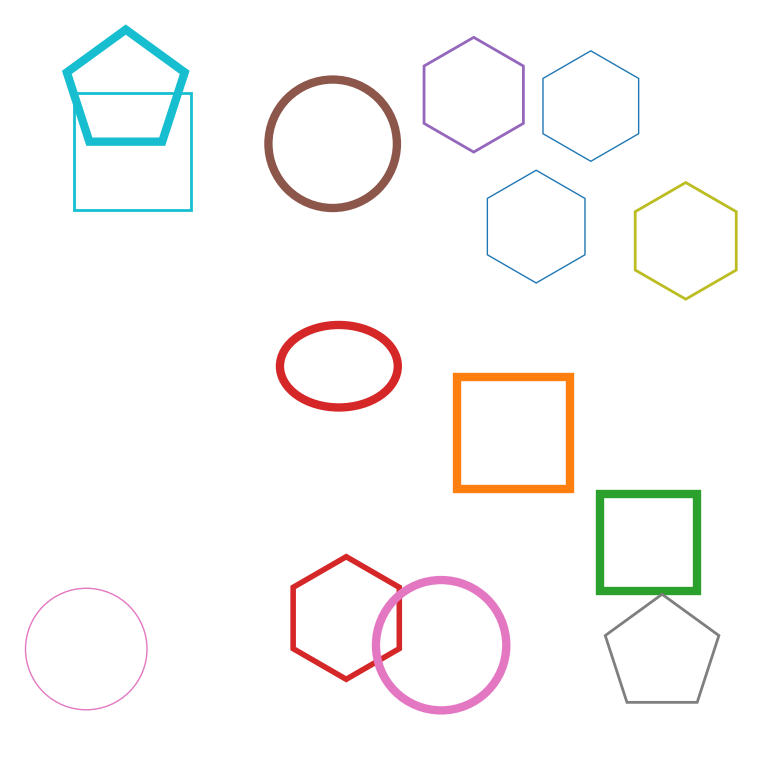[{"shape": "hexagon", "thickness": 0.5, "radius": 0.36, "center": [0.767, 0.862]}, {"shape": "hexagon", "thickness": 0.5, "radius": 0.37, "center": [0.696, 0.706]}, {"shape": "square", "thickness": 3, "radius": 0.36, "center": [0.667, 0.438]}, {"shape": "square", "thickness": 3, "radius": 0.31, "center": [0.842, 0.295]}, {"shape": "hexagon", "thickness": 2, "radius": 0.4, "center": [0.45, 0.197]}, {"shape": "oval", "thickness": 3, "radius": 0.38, "center": [0.44, 0.524]}, {"shape": "hexagon", "thickness": 1, "radius": 0.37, "center": [0.615, 0.877]}, {"shape": "circle", "thickness": 3, "radius": 0.42, "center": [0.432, 0.813]}, {"shape": "circle", "thickness": 0.5, "radius": 0.39, "center": [0.112, 0.157]}, {"shape": "circle", "thickness": 3, "radius": 0.42, "center": [0.573, 0.162]}, {"shape": "pentagon", "thickness": 1, "radius": 0.39, "center": [0.86, 0.151]}, {"shape": "hexagon", "thickness": 1, "radius": 0.38, "center": [0.891, 0.687]}, {"shape": "square", "thickness": 1, "radius": 0.38, "center": [0.172, 0.803]}, {"shape": "pentagon", "thickness": 3, "radius": 0.4, "center": [0.163, 0.881]}]